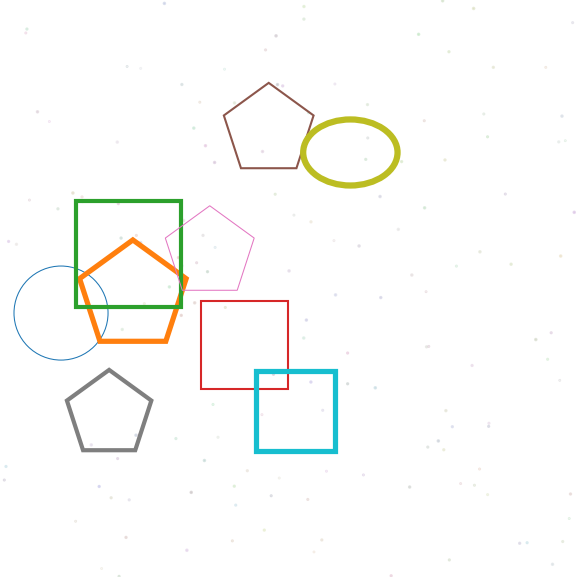[{"shape": "circle", "thickness": 0.5, "radius": 0.41, "center": [0.106, 0.457]}, {"shape": "pentagon", "thickness": 2.5, "radius": 0.49, "center": [0.23, 0.487]}, {"shape": "square", "thickness": 2, "radius": 0.46, "center": [0.223, 0.559]}, {"shape": "square", "thickness": 1, "radius": 0.38, "center": [0.424, 0.402]}, {"shape": "pentagon", "thickness": 1, "radius": 0.41, "center": [0.465, 0.774]}, {"shape": "pentagon", "thickness": 0.5, "radius": 0.4, "center": [0.363, 0.562]}, {"shape": "pentagon", "thickness": 2, "radius": 0.38, "center": [0.189, 0.282]}, {"shape": "oval", "thickness": 3, "radius": 0.41, "center": [0.607, 0.735]}, {"shape": "square", "thickness": 2.5, "radius": 0.34, "center": [0.511, 0.287]}]